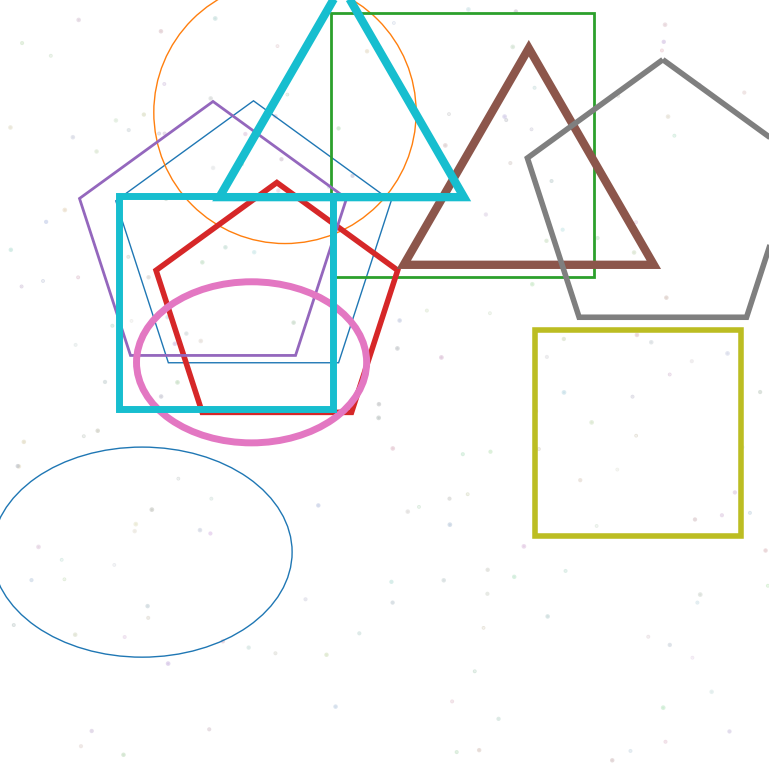[{"shape": "oval", "thickness": 0.5, "radius": 0.97, "center": [0.184, 0.283]}, {"shape": "pentagon", "thickness": 0.5, "radius": 0.94, "center": [0.329, 0.681]}, {"shape": "circle", "thickness": 0.5, "radius": 0.85, "center": [0.37, 0.854]}, {"shape": "square", "thickness": 1, "radius": 0.86, "center": [0.601, 0.812]}, {"shape": "pentagon", "thickness": 2, "radius": 0.82, "center": [0.36, 0.598]}, {"shape": "pentagon", "thickness": 1, "radius": 0.91, "center": [0.277, 0.686]}, {"shape": "triangle", "thickness": 3, "radius": 0.94, "center": [0.687, 0.75]}, {"shape": "oval", "thickness": 2.5, "radius": 0.75, "center": [0.327, 0.529]}, {"shape": "pentagon", "thickness": 2, "radius": 0.92, "center": [0.861, 0.738]}, {"shape": "square", "thickness": 2, "radius": 0.67, "center": [0.828, 0.437]}, {"shape": "triangle", "thickness": 3, "radius": 0.92, "center": [0.444, 0.836]}, {"shape": "square", "thickness": 2.5, "radius": 0.69, "center": [0.294, 0.607]}]